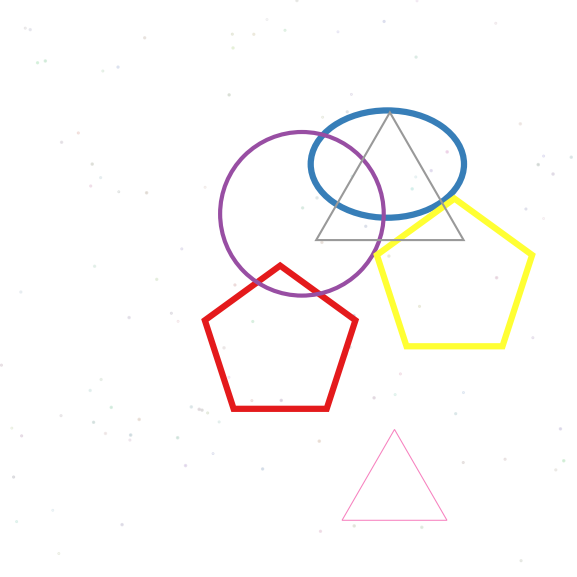[{"shape": "pentagon", "thickness": 3, "radius": 0.69, "center": [0.485, 0.402]}, {"shape": "oval", "thickness": 3, "radius": 0.66, "center": [0.671, 0.715]}, {"shape": "circle", "thickness": 2, "radius": 0.71, "center": [0.523, 0.629]}, {"shape": "pentagon", "thickness": 3, "radius": 0.71, "center": [0.787, 0.514]}, {"shape": "triangle", "thickness": 0.5, "radius": 0.52, "center": [0.683, 0.151]}, {"shape": "triangle", "thickness": 1, "radius": 0.74, "center": [0.675, 0.657]}]